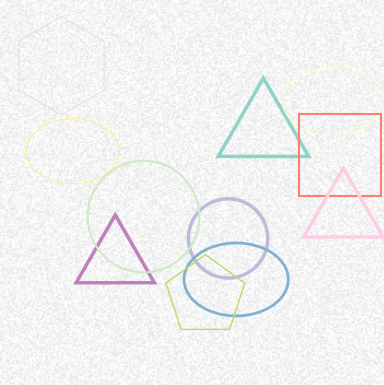[{"shape": "triangle", "thickness": 2.5, "radius": 0.68, "center": [0.684, 0.662]}, {"shape": "oval", "thickness": 0.5, "radius": 0.64, "center": [0.863, 0.737]}, {"shape": "circle", "thickness": 2.5, "radius": 0.51, "center": [0.592, 0.381]}, {"shape": "square", "thickness": 1.5, "radius": 0.54, "center": [0.883, 0.597]}, {"shape": "oval", "thickness": 2, "radius": 0.68, "center": [0.613, 0.274]}, {"shape": "pentagon", "thickness": 1, "radius": 0.54, "center": [0.533, 0.231]}, {"shape": "triangle", "thickness": 2.5, "radius": 0.6, "center": [0.892, 0.444]}, {"shape": "hexagon", "thickness": 0.5, "radius": 0.64, "center": [0.16, 0.829]}, {"shape": "triangle", "thickness": 2.5, "radius": 0.59, "center": [0.299, 0.324]}, {"shape": "circle", "thickness": 1.5, "radius": 0.72, "center": [0.373, 0.437]}, {"shape": "oval", "thickness": 0.5, "radius": 0.6, "center": [0.189, 0.607]}]